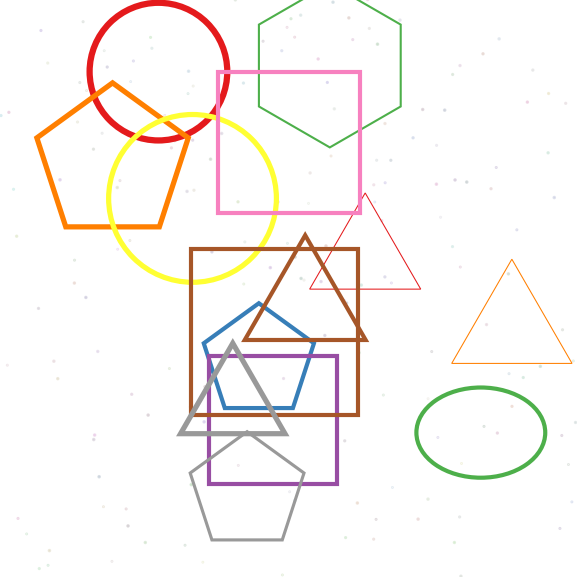[{"shape": "circle", "thickness": 3, "radius": 0.6, "center": [0.274, 0.875]}, {"shape": "triangle", "thickness": 0.5, "radius": 0.56, "center": [0.632, 0.554]}, {"shape": "pentagon", "thickness": 2, "radius": 0.5, "center": [0.448, 0.374]}, {"shape": "oval", "thickness": 2, "radius": 0.56, "center": [0.833, 0.25]}, {"shape": "hexagon", "thickness": 1, "radius": 0.71, "center": [0.571, 0.886]}, {"shape": "square", "thickness": 2, "radius": 0.56, "center": [0.473, 0.271]}, {"shape": "pentagon", "thickness": 2.5, "radius": 0.69, "center": [0.195, 0.718]}, {"shape": "triangle", "thickness": 0.5, "radius": 0.6, "center": [0.886, 0.43]}, {"shape": "circle", "thickness": 2.5, "radius": 0.73, "center": [0.333, 0.656]}, {"shape": "square", "thickness": 2, "radius": 0.72, "center": [0.475, 0.424]}, {"shape": "triangle", "thickness": 2, "radius": 0.6, "center": [0.528, 0.471]}, {"shape": "square", "thickness": 2, "radius": 0.61, "center": [0.5, 0.753]}, {"shape": "pentagon", "thickness": 1.5, "radius": 0.52, "center": [0.428, 0.148]}, {"shape": "triangle", "thickness": 2.5, "radius": 0.52, "center": [0.403, 0.3]}]